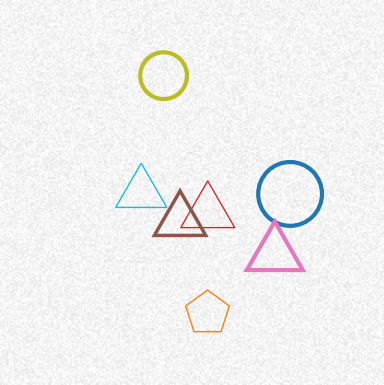[{"shape": "circle", "thickness": 3, "radius": 0.41, "center": [0.754, 0.496]}, {"shape": "pentagon", "thickness": 1, "radius": 0.3, "center": [0.539, 0.187]}, {"shape": "triangle", "thickness": 1, "radius": 0.4, "center": [0.54, 0.449]}, {"shape": "triangle", "thickness": 2.5, "radius": 0.39, "center": [0.468, 0.427]}, {"shape": "triangle", "thickness": 3, "radius": 0.42, "center": [0.714, 0.341]}, {"shape": "circle", "thickness": 3, "radius": 0.3, "center": [0.425, 0.803]}, {"shape": "triangle", "thickness": 1, "radius": 0.38, "center": [0.367, 0.5]}]